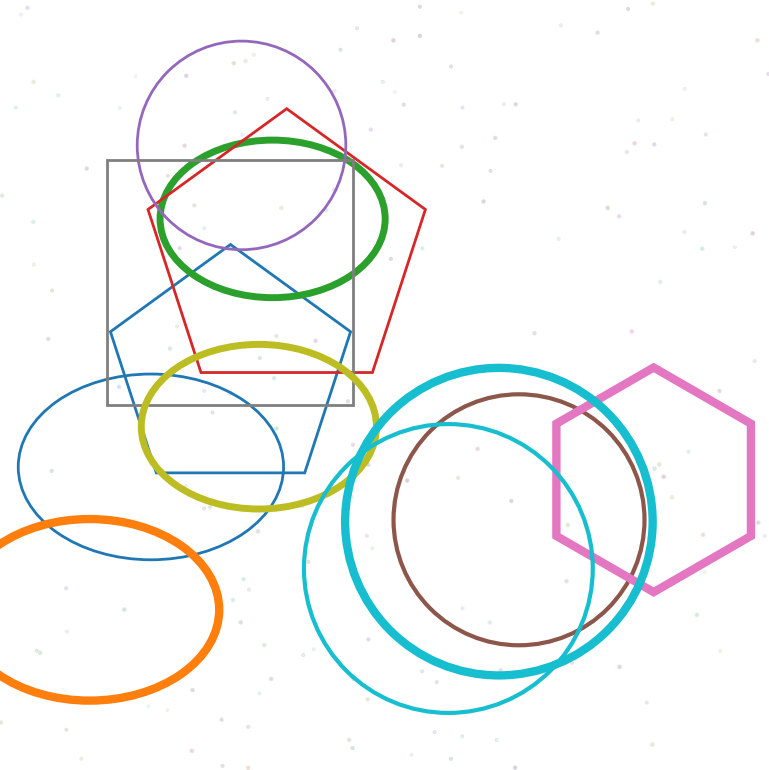[{"shape": "oval", "thickness": 1, "radius": 0.86, "center": [0.196, 0.394]}, {"shape": "pentagon", "thickness": 1, "radius": 0.82, "center": [0.299, 0.519]}, {"shape": "oval", "thickness": 3, "radius": 0.84, "center": [0.116, 0.208]}, {"shape": "oval", "thickness": 2.5, "radius": 0.73, "center": [0.354, 0.716]}, {"shape": "pentagon", "thickness": 1, "radius": 0.95, "center": [0.372, 0.669]}, {"shape": "circle", "thickness": 1, "radius": 0.68, "center": [0.314, 0.811]}, {"shape": "circle", "thickness": 1.5, "radius": 0.81, "center": [0.674, 0.325]}, {"shape": "hexagon", "thickness": 3, "radius": 0.73, "center": [0.849, 0.377]}, {"shape": "square", "thickness": 1, "radius": 0.8, "center": [0.299, 0.633]}, {"shape": "oval", "thickness": 2.5, "radius": 0.76, "center": [0.336, 0.446]}, {"shape": "circle", "thickness": 1.5, "radius": 0.94, "center": [0.582, 0.262]}, {"shape": "circle", "thickness": 3, "radius": 1.0, "center": [0.648, 0.323]}]